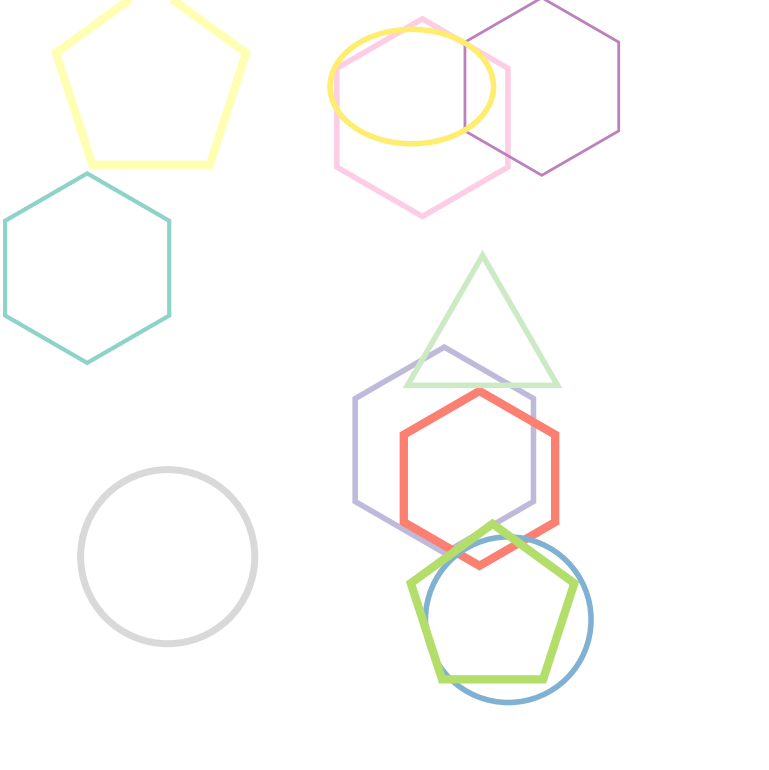[{"shape": "hexagon", "thickness": 1.5, "radius": 0.62, "center": [0.113, 0.652]}, {"shape": "pentagon", "thickness": 3, "radius": 0.65, "center": [0.196, 0.891]}, {"shape": "hexagon", "thickness": 2, "radius": 0.67, "center": [0.577, 0.416]}, {"shape": "hexagon", "thickness": 3, "radius": 0.57, "center": [0.623, 0.379]}, {"shape": "circle", "thickness": 2, "radius": 0.54, "center": [0.66, 0.195]}, {"shape": "pentagon", "thickness": 3, "radius": 0.56, "center": [0.64, 0.208]}, {"shape": "hexagon", "thickness": 2, "radius": 0.64, "center": [0.549, 0.847]}, {"shape": "circle", "thickness": 2.5, "radius": 0.57, "center": [0.218, 0.277]}, {"shape": "hexagon", "thickness": 1, "radius": 0.58, "center": [0.704, 0.888]}, {"shape": "triangle", "thickness": 2, "radius": 0.56, "center": [0.627, 0.556]}, {"shape": "oval", "thickness": 2, "radius": 0.53, "center": [0.535, 0.888]}]